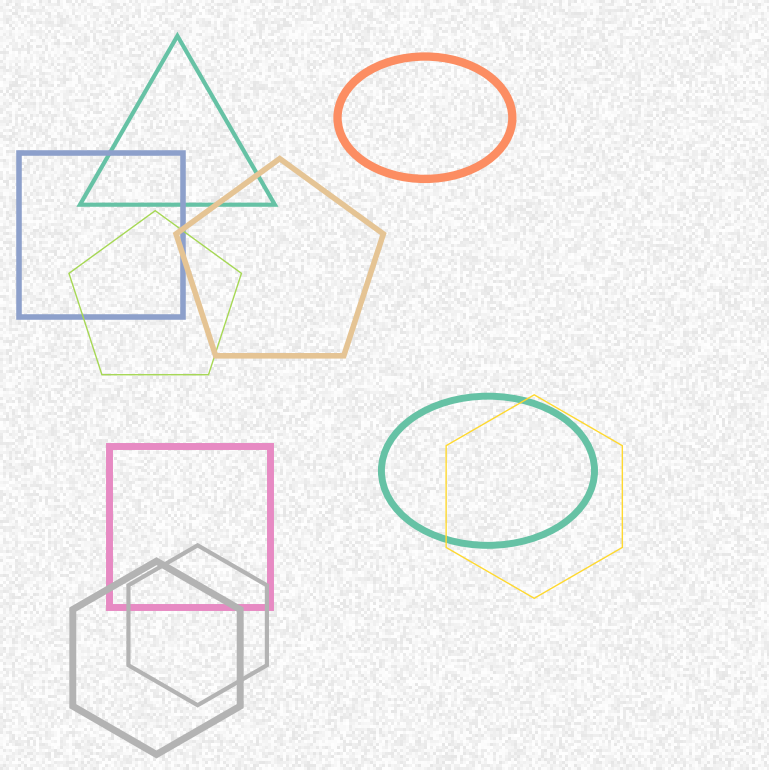[{"shape": "triangle", "thickness": 1.5, "radius": 0.73, "center": [0.23, 0.807]}, {"shape": "oval", "thickness": 2.5, "radius": 0.69, "center": [0.634, 0.389]}, {"shape": "oval", "thickness": 3, "radius": 0.57, "center": [0.552, 0.847]}, {"shape": "square", "thickness": 2, "radius": 0.53, "center": [0.131, 0.695]}, {"shape": "square", "thickness": 2.5, "radius": 0.52, "center": [0.246, 0.316]}, {"shape": "pentagon", "thickness": 0.5, "radius": 0.59, "center": [0.202, 0.609]}, {"shape": "hexagon", "thickness": 0.5, "radius": 0.66, "center": [0.694, 0.355]}, {"shape": "pentagon", "thickness": 2, "radius": 0.71, "center": [0.363, 0.652]}, {"shape": "hexagon", "thickness": 1.5, "radius": 0.52, "center": [0.257, 0.188]}, {"shape": "hexagon", "thickness": 2.5, "radius": 0.63, "center": [0.203, 0.146]}]